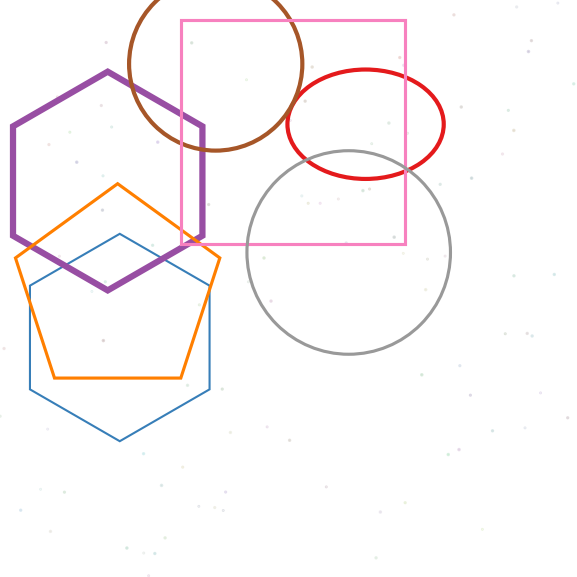[{"shape": "oval", "thickness": 2, "radius": 0.68, "center": [0.633, 0.784]}, {"shape": "hexagon", "thickness": 1, "radius": 0.9, "center": [0.207, 0.415]}, {"shape": "hexagon", "thickness": 3, "radius": 0.95, "center": [0.187, 0.686]}, {"shape": "pentagon", "thickness": 1.5, "radius": 0.93, "center": [0.204, 0.495]}, {"shape": "circle", "thickness": 2, "radius": 0.75, "center": [0.374, 0.888]}, {"shape": "square", "thickness": 1.5, "radius": 0.97, "center": [0.507, 0.77]}, {"shape": "circle", "thickness": 1.5, "radius": 0.88, "center": [0.604, 0.562]}]